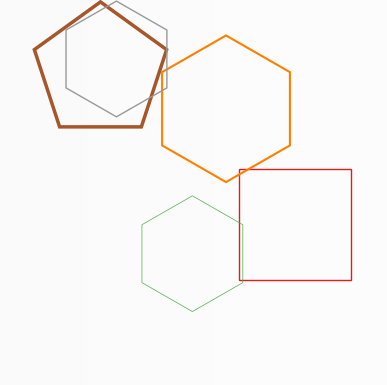[{"shape": "square", "thickness": 1, "radius": 0.72, "center": [0.762, 0.417]}, {"shape": "hexagon", "thickness": 0.5, "radius": 0.75, "center": [0.496, 0.341]}, {"shape": "hexagon", "thickness": 1.5, "radius": 0.95, "center": [0.583, 0.717]}, {"shape": "pentagon", "thickness": 2.5, "radius": 0.9, "center": [0.259, 0.816]}, {"shape": "hexagon", "thickness": 1, "radius": 0.75, "center": [0.301, 0.847]}]